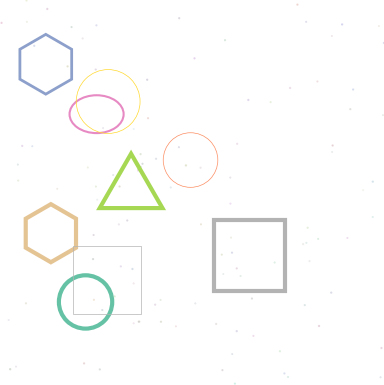[{"shape": "circle", "thickness": 3, "radius": 0.35, "center": [0.222, 0.216]}, {"shape": "circle", "thickness": 0.5, "radius": 0.35, "center": [0.495, 0.584]}, {"shape": "hexagon", "thickness": 2, "radius": 0.39, "center": [0.119, 0.833]}, {"shape": "oval", "thickness": 1.5, "radius": 0.35, "center": [0.251, 0.703]}, {"shape": "triangle", "thickness": 3, "radius": 0.47, "center": [0.34, 0.507]}, {"shape": "circle", "thickness": 0.5, "radius": 0.41, "center": [0.281, 0.736]}, {"shape": "hexagon", "thickness": 3, "radius": 0.38, "center": [0.132, 0.394]}, {"shape": "square", "thickness": 0.5, "radius": 0.44, "center": [0.277, 0.273]}, {"shape": "square", "thickness": 3, "radius": 0.46, "center": [0.648, 0.336]}]